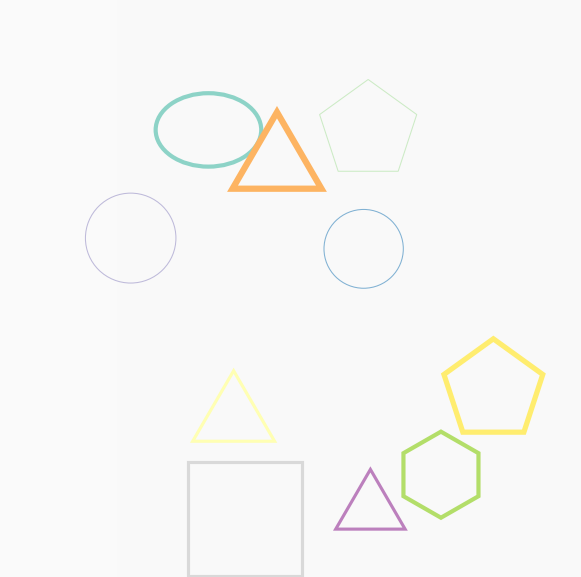[{"shape": "oval", "thickness": 2, "radius": 0.45, "center": [0.359, 0.774]}, {"shape": "triangle", "thickness": 1.5, "radius": 0.41, "center": [0.402, 0.276]}, {"shape": "circle", "thickness": 0.5, "radius": 0.39, "center": [0.225, 0.587]}, {"shape": "circle", "thickness": 0.5, "radius": 0.34, "center": [0.626, 0.568]}, {"shape": "triangle", "thickness": 3, "radius": 0.44, "center": [0.477, 0.717]}, {"shape": "hexagon", "thickness": 2, "radius": 0.37, "center": [0.759, 0.177]}, {"shape": "square", "thickness": 1.5, "radius": 0.49, "center": [0.422, 0.1]}, {"shape": "triangle", "thickness": 1.5, "radius": 0.34, "center": [0.637, 0.117]}, {"shape": "pentagon", "thickness": 0.5, "radius": 0.44, "center": [0.633, 0.774]}, {"shape": "pentagon", "thickness": 2.5, "radius": 0.45, "center": [0.849, 0.323]}]